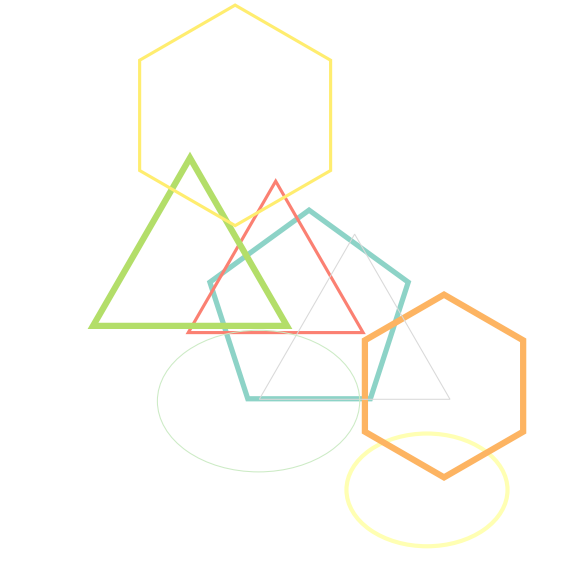[{"shape": "pentagon", "thickness": 2.5, "radius": 0.9, "center": [0.535, 0.455]}, {"shape": "oval", "thickness": 2, "radius": 0.7, "center": [0.739, 0.151]}, {"shape": "triangle", "thickness": 1.5, "radius": 0.87, "center": [0.477, 0.511]}, {"shape": "hexagon", "thickness": 3, "radius": 0.79, "center": [0.769, 0.331]}, {"shape": "triangle", "thickness": 3, "radius": 0.97, "center": [0.329, 0.532]}, {"shape": "triangle", "thickness": 0.5, "radius": 0.95, "center": [0.614, 0.403]}, {"shape": "oval", "thickness": 0.5, "radius": 0.88, "center": [0.448, 0.305]}, {"shape": "hexagon", "thickness": 1.5, "radius": 0.95, "center": [0.407, 0.799]}]